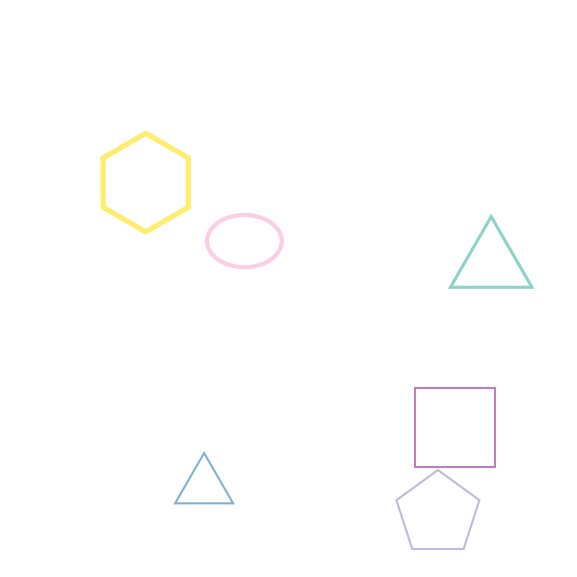[{"shape": "triangle", "thickness": 1.5, "radius": 0.41, "center": [0.851, 0.542]}, {"shape": "pentagon", "thickness": 1, "radius": 0.38, "center": [0.758, 0.11]}, {"shape": "triangle", "thickness": 1, "radius": 0.29, "center": [0.353, 0.157]}, {"shape": "oval", "thickness": 2, "radius": 0.32, "center": [0.423, 0.582]}, {"shape": "square", "thickness": 1, "radius": 0.34, "center": [0.788, 0.259]}, {"shape": "hexagon", "thickness": 2.5, "radius": 0.43, "center": [0.252, 0.683]}]